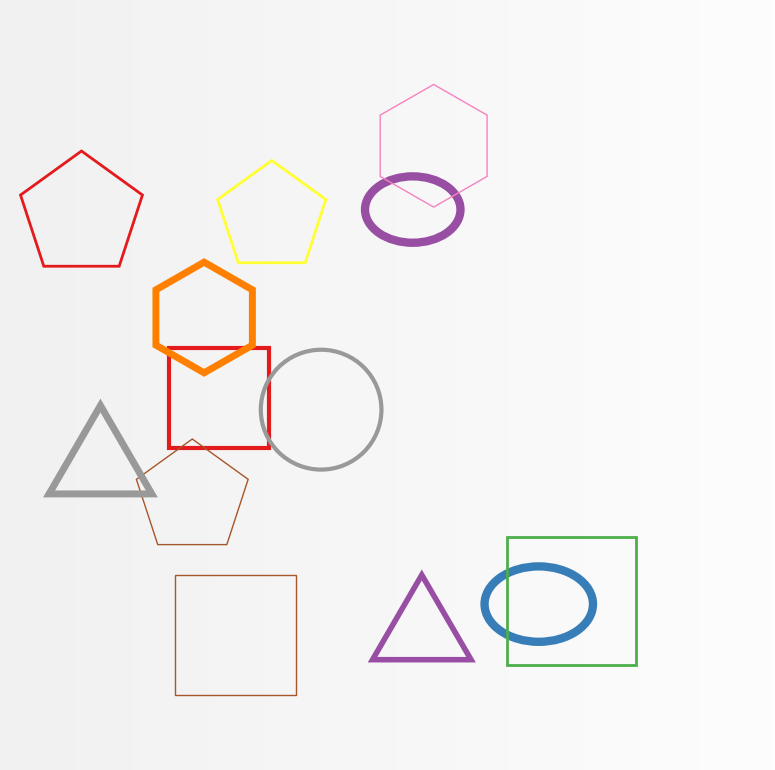[{"shape": "square", "thickness": 1.5, "radius": 0.32, "center": [0.283, 0.483]}, {"shape": "pentagon", "thickness": 1, "radius": 0.41, "center": [0.105, 0.721]}, {"shape": "oval", "thickness": 3, "radius": 0.35, "center": [0.695, 0.215]}, {"shape": "square", "thickness": 1, "radius": 0.42, "center": [0.738, 0.219]}, {"shape": "triangle", "thickness": 2, "radius": 0.37, "center": [0.544, 0.18]}, {"shape": "oval", "thickness": 3, "radius": 0.31, "center": [0.533, 0.728]}, {"shape": "hexagon", "thickness": 2.5, "radius": 0.36, "center": [0.263, 0.588]}, {"shape": "pentagon", "thickness": 1, "radius": 0.37, "center": [0.351, 0.718]}, {"shape": "square", "thickness": 0.5, "radius": 0.39, "center": [0.304, 0.175]}, {"shape": "pentagon", "thickness": 0.5, "radius": 0.38, "center": [0.248, 0.354]}, {"shape": "hexagon", "thickness": 0.5, "radius": 0.4, "center": [0.56, 0.811]}, {"shape": "triangle", "thickness": 2.5, "radius": 0.38, "center": [0.13, 0.397]}, {"shape": "circle", "thickness": 1.5, "radius": 0.39, "center": [0.414, 0.468]}]